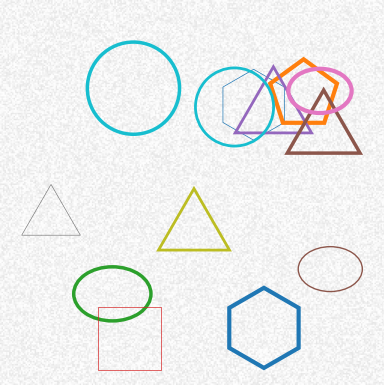[{"shape": "hexagon", "thickness": 3, "radius": 0.52, "center": [0.686, 0.148]}, {"shape": "hexagon", "thickness": 0.5, "radius": 0.46, "center": [0.659, 0.728]}, {"shape": "pentagon", "thickness": 3, "radius": 0.46, "center": [0.789, 0.755]}, {"shape": "oval", "thickness": 2.5, "radius": 0.5, "center": [0.292, 0.237]}, {"shape": "square", "thickness": 0.5, "radius": 0.41, "center": [0.336, 0.12]}, {"shape": "triangle", "thickness": 2, "radius": 0.57, "center": [0.71, 0.712]}, {"shape": "oval", "thickness": 1, "radius": 0.42, "center": [0.858, 0.301]}, {"shape": "triangle", "thickness": 2.5, "radius": 0.55, "center": [0.841, 0.657]}, {"shape": "oval", "thickness": 3, "radius": 0.41, "center": [0.831, 0.764]}, {"shape": "triangle", "thickness": 0.5, "radius": 0.44, "center": [0.133, 0.433]}, {"shape": "triangle", "thickness": 2, "radius": 0.53, "center": [0.504, 0.404]}, {"shape": "circle", "thickness": 2, "radius": 0.51, "center": [0.609, 0.722]}, {"shape": "circle", "thickness": 2.5, "radius": 0.6, "center": [0.347, 0.771]}]